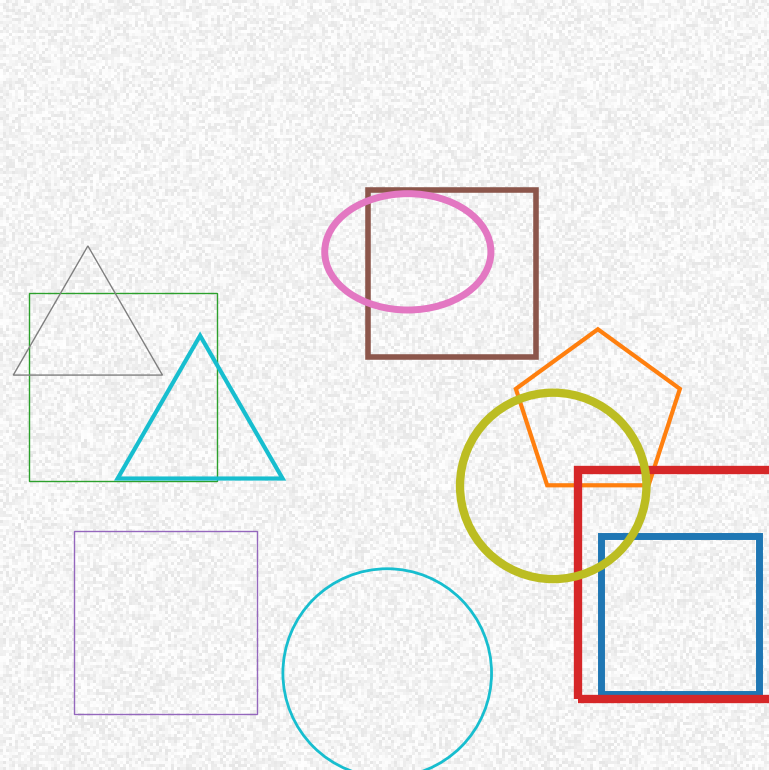[{"shape": "square", "thickness": 2.5, "radius": 0.51, "center": [0.883, 0.202]}, {"shape": "pentagon", "thickness": 1.5, "radius": 0.56, "center": [0.776, 0.46]}, {"shape": "square", "thickness": 0.5, "radius": 0.61, "center": [0.16, 0.498]}, {"shape": "square", "thickness": 3, "radius": 0.74, "center": [0.899, 0.241]}, {"shape": "square", "thickness": 0.5, "radius": 0.59, "center": [0.215, 0.191]}, {"shape": "square", "thickness": 2, "radius": 0.54, "center": [0.587, 0.645]}, {"shape": "oval", "thickness": 2.5, "radius": 0.54, "center": [0.53, 0.673]}, {"shape": "triangle", "thickness": 0.5, "radius": 0.56, "center": [0.114, 0.569]}, {"shape": "circle", "thickness": 3, "radius": 0.61, "center": [0.718, 0.369]}, {"shape": "circle", "thickness": 1, "radius": 0.68, "center": [0.503, 0.126]}, {"shape": "triangle", "thickness": 1.5, "radius": 0.62, "center": [0.26, 0.44]}]